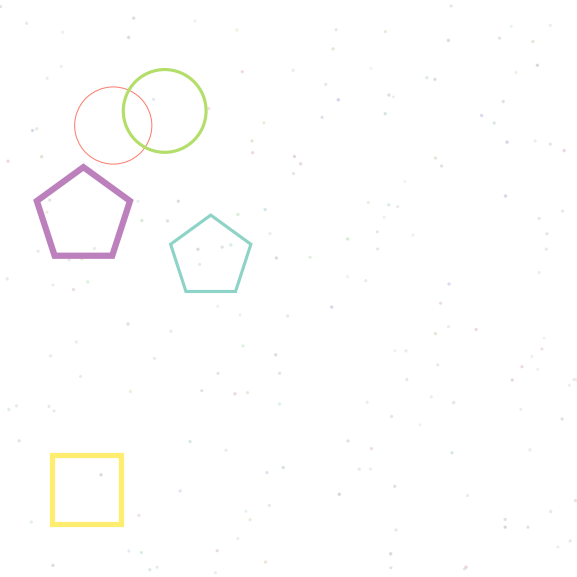[{"shape": "pentagon", "thickness": 1.5, "radius": 0.37, "center": [0.365, 0.554]}, {"shape": "circle", "thickness": 0.5, "radius": 0.33, "center": [0.196, 0.782]}, {"shape": "circle", "thickness": 1.5, "radius": 0.36, "center": [0.285, 0.807]}, {"shape": "pentagon", "thickness": 3, "radius": 0.42, "center": [0.144, 0.625]}, {"shape": "square", "thickness": 2.5, "radius": 0.3, "center": [0.149, 0.151]}]